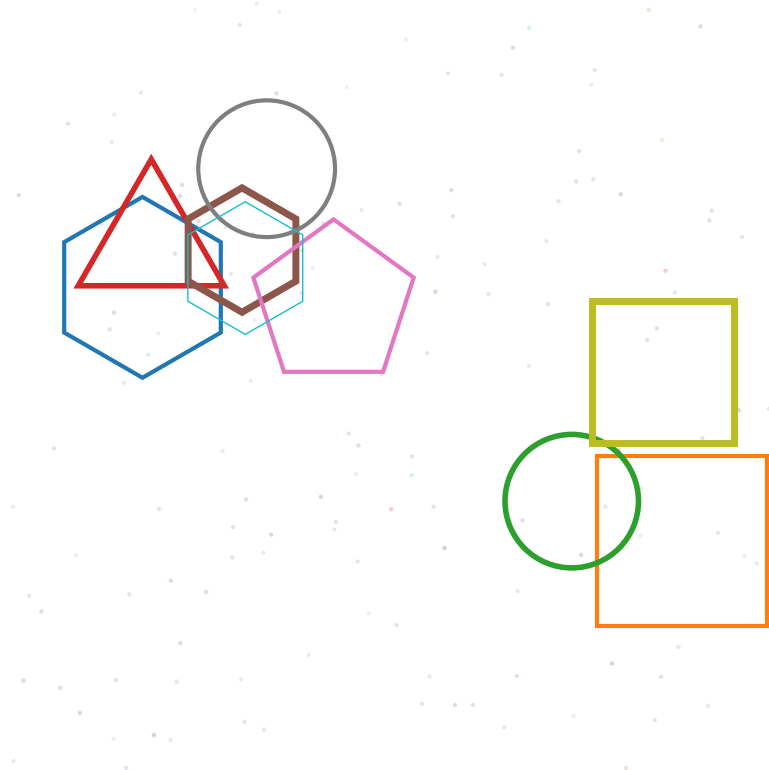[{"shape": "hexagon", "thickness": 1.5, "radius": 0.59, "center": [0.185, 0.627]}, {"shape": "square", "thickness": 1.5, "radius": 0.55, "center": [0.886, 0.298]}, {"shape": "circle", "thickness": 2, "radius": 0.43, "center": [0.743, 0.349]}, {"shape": "triangle", "thickness": 2, "radius": 0.55, "center": [0.196, 0.684]}, {"shape": "hexagon", "thickness": 2.5, "radius": 0.4, "center": [0.314, 0.675]}, {"shape": "pentagon", "thickness": 1.5, "radius": 0.55, "center": [0.433, 0.606]}, {"shape": "circle", "thickness": 1.5, "radius": 0.44, "center": [0.346, 0.781]}, {"shape": "square", "thickness": 2.5, "radius": 0.46, "center": [0.861, 0.517]}, {"shape": "hexagon", "thickness": 0.5, "radius": 0.43, "center": [0.319, 0.652]}]